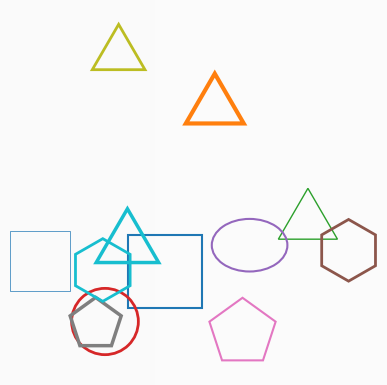[{"shape": "square", "thickness": 0.5, "radius": 0.39, "center": [0.103, 0.322]}, {"shape": "square", "thickness": 1.5, "radius": 0.47, "center": [0.426, 0.294]}, {"shape": "triangle", "thickness": 3, "radius": 0.43, "center": [0.554, 0.722]}, {"shape": "triangle", "thickness": 1, "radius": 0.44, "center": [0.795, 0.423]}, {"shape": "circle", "thickness": 2, "radius": 0.43, "center": [0.271, 0.165]}, {"shape": "oval", "thickness": 1.5, "radius": 0.49, "center": [0.644, 0.363]}, {"shape": "hexagon", "thickness": 2, "radius": 0.4, "center": [0.9, 0.35]}, {"shape": "pentagon", "thickness": 1.5, "radius": 0.45, "center": [0.626, 0.137]}, {"shape": "pentagon", "thickness": 2.5, "radius": 0.35, "center": [0.247, 0.158]}, {"shape": "triangle", "thickness": 2, "radius": 0.39, "center": [0.306, 0.858]}, {"shape": "triangle", "thickness": 2.5, "radius": 0.47, "center": [0.329, 0.365]}, {"shape": "hexagon", "thickness": 2, "radius": 0.41, "center": [0.265, 0.299]}]